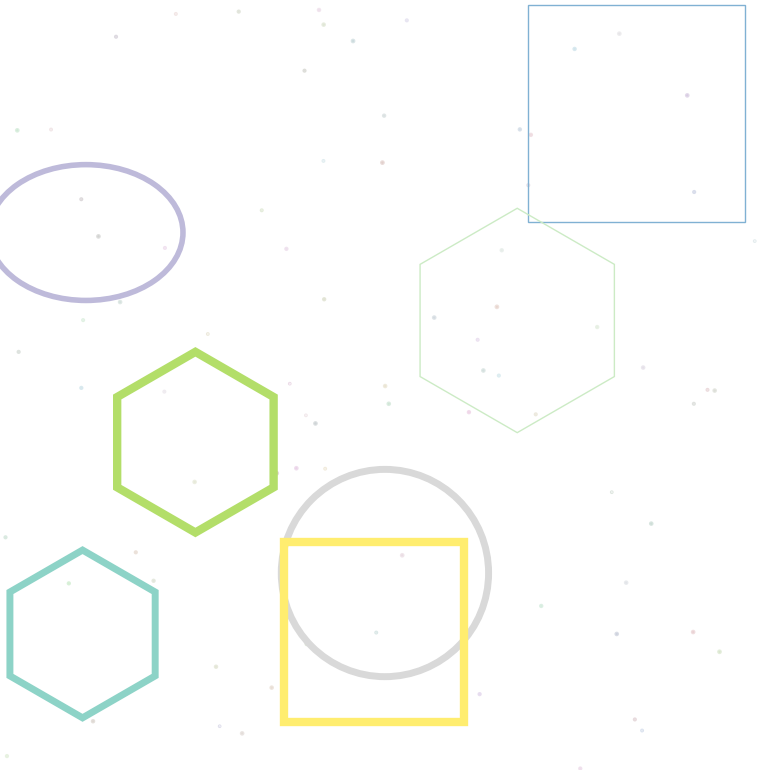[{"shape": "hexagon", "thickness": 2.5, "radius": 0.54, "center": [0.107, 0.177]}, {"shape": "oval", "thickness": 2, "radius": 0.63, "center": [0.112, 0.698]}, {"shape": "square", "thickness": 0.5, "radius": 0.71, "center": [0.827, 0.853]}, {"shape": "hexagon", "thickness": 3, "radius": 0.59, "center": [0.254, 0.426]}, {"shape": "circle", "thickness": 2.5, "radius": 0.67, "center": [0.5, 0.256]}, {"shape": "hexagon", "thickness": 0.5, "radius": 0.73, "center": [0.672, 0.584]}, {"shape": "square", "thickness": 3, "radius": 0.58, "center": [0.486, 0.18]}]